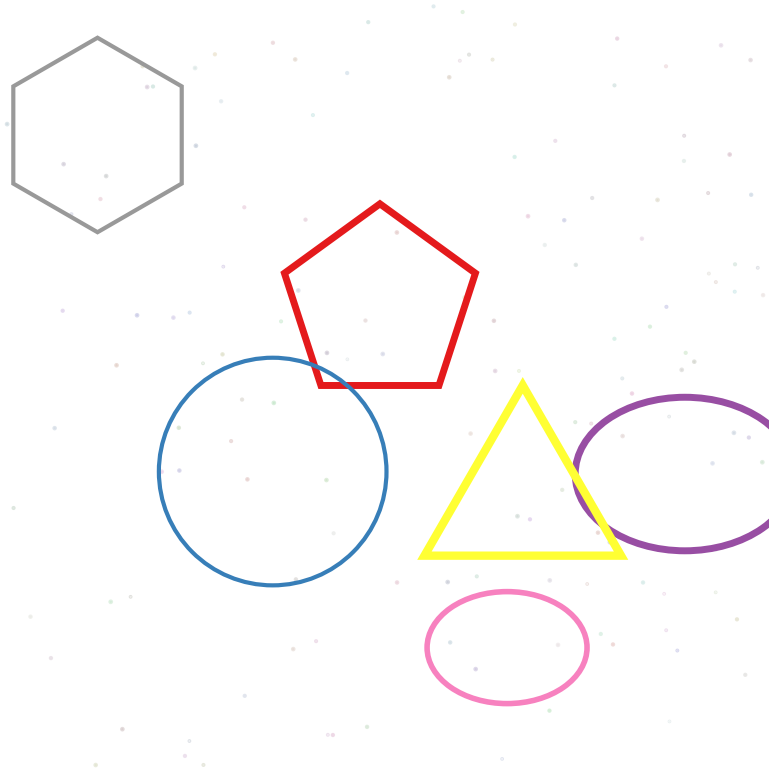[{"shape": "pentagon", "thickness": 2.5, "radius": 0.65, "center": [0.493, 0.605]}, {"shape": "circle", "thickness": 1.5, "radius": 0.74, "center": [0.354, 0.388]}, {"shape": "oval", "thickness": 2.5, "radius": 0.71, "center": [0.889, 0.384]}, {"shape": "triangle", "thickness": 3, "radius": 0.74, "center": [0.679, 0.352]}, {"shape": "oval", "thickness": 2, "radius": 0.52, "center": [0.659, 0.159]}, {"shape": "hexagon", "thickness": 1.5, "radius": 0.63, "center": [0.127, 0.825]}]